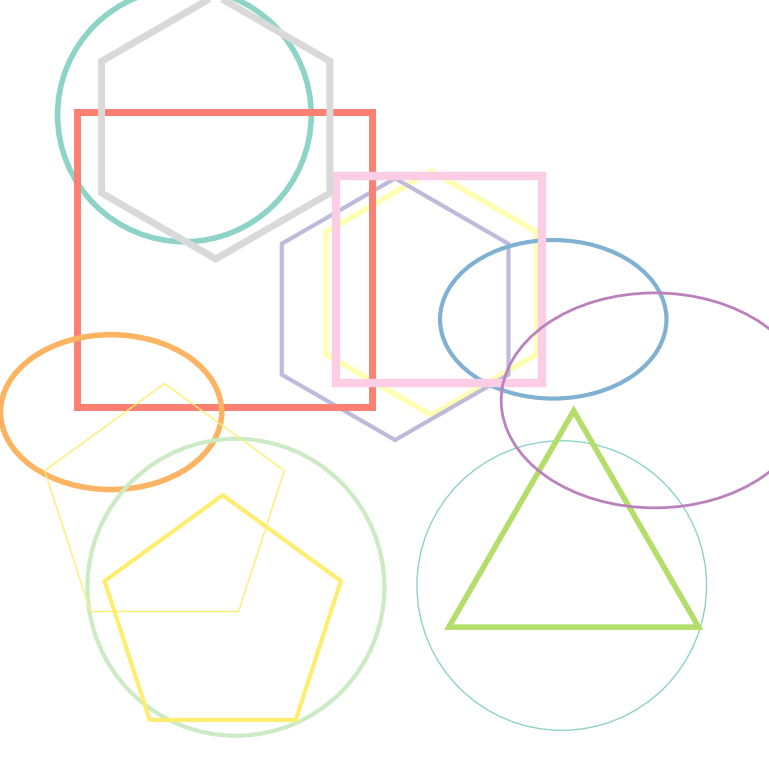[{"shape": "circle", "thickness": 0.5, "radius": 0.94, "center": [0.73, 0.24]}, {"shape": "circle", "thickness": 2, "radius": 0.82, "center": [0.239, 0.851]}, {"shape": "hexagon", "thickness": 2, "radius": 0.79, "center": [0.56, 0.619]}, {"shape": "hexagon", "thickness": 1.5, "radius": 0.85, "center": [0.513, 0.598]}, {"shape": "square", "thickness": 2.5, "radius": 0.96, "center": [0.291, 0.663]}, {"shape": "oval", "thickness": 1.5, "radius": 0.74, "center": [0.719, 0.585]}, {"shape": "oval", "thickness": 2, "radius": 0.72, "center": [0.144, 0.465]}, {"shape": "triangle", "thickness": 2, "radius": 0.94, "center": [0.745, 0.279]}, {"shape": "square", "thickness": 3, "radius": 0.67, "center": [0.57, 0.637]}, {"shape": "hexagon", "thickness": 2.5, "radius": 0.86, "center": [0.28, 0.835]}, {"shape": "oval", "thickness": 1, "radius": 1.0, "center": [0.85, 0.48]}, {"shape": "circle", "thickness": 1.5, "radius": 0.96, "center": [0.306, 0.237]}, {"shape": "pentagon", "thickness": 0.5, "radius": 0.82, "center": [0.214, 0.338]}, {"shape": "pentagon", "thickness": 1.5, "radius": 0.81, "center": [0.289, 0.196]}]